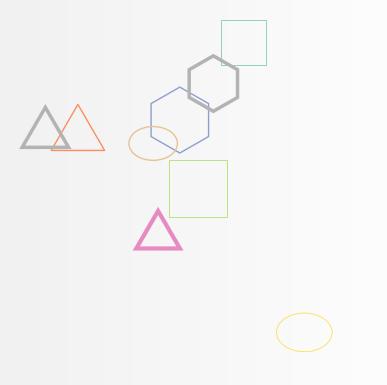[{"shape": "square", "thickness": 0.5, "radius": 0.29, "center": [0.628, 0.89]}, {"shape": "triangle", "thickness": 1, "radius": 0.4, "center": [0.201, 0.649]}, {"shape": "hexagon", "thickness": 1, "radius": 0.43, "center": [0.464, 0.688]}, {"shape": "triangle", "thickness": 3, "radius": 0.32, "center": [0.408, 0.387]}, {"shape": "square", "thickness": 0.5, "radius": 0.37, "center": [0.51, 0.51]}, {"shape": "oval", "thickness": 0.5, "radius": 0.36, "center": [0.785, 0.137]}, {"shape": "oval", "thickness": 1, "radius": 0.31, "center": [0.395, 0.627]}, {"shape": "hexagon", "thickness": 2.5, "radius": 0.36, "center": [0.551, 0.783]}, {"shape": "triangle", "thickness": 2.5, "radius": 0.35, "center": [0.117, 0.652]}]